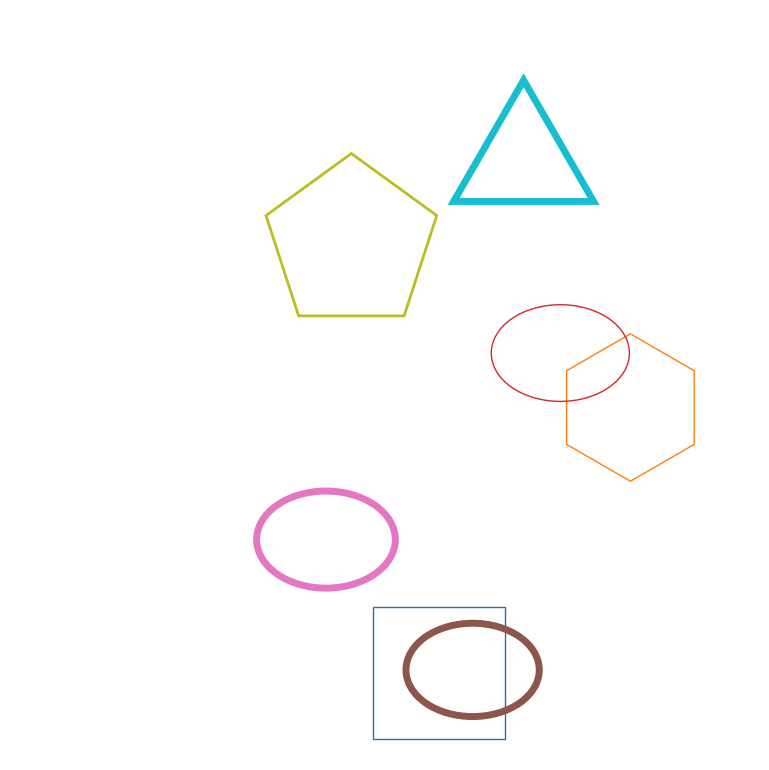[{"shape": "square", "thickness": 0.5, "radius": 0.43, "center": [0.57, 0.126]}, {"shape": "hexagon", "thickness": 0.5, "radius": 0.48, "center": [0.819, 0.471]}, {"shape": "oval", "thickness": 0.5, "radius": 0.45, "center": [0.728, 0.541]}, {"shape": "oval", "thickness": 2.5, "radius": 0.43, "center": [0.614, 0.13]}, {"shape": "oval", "thickness": 2.5, "radius": 0.45, "center": [0.423, 0.299]}, {"shape": "pentagon", "thickness": 1, "radius": 0.58, "center": [0.456, 0.684]}, {"shape": "triangle", "thickness": 2.5, "radius": 0.52, "center": [0.68, 0.791]}]